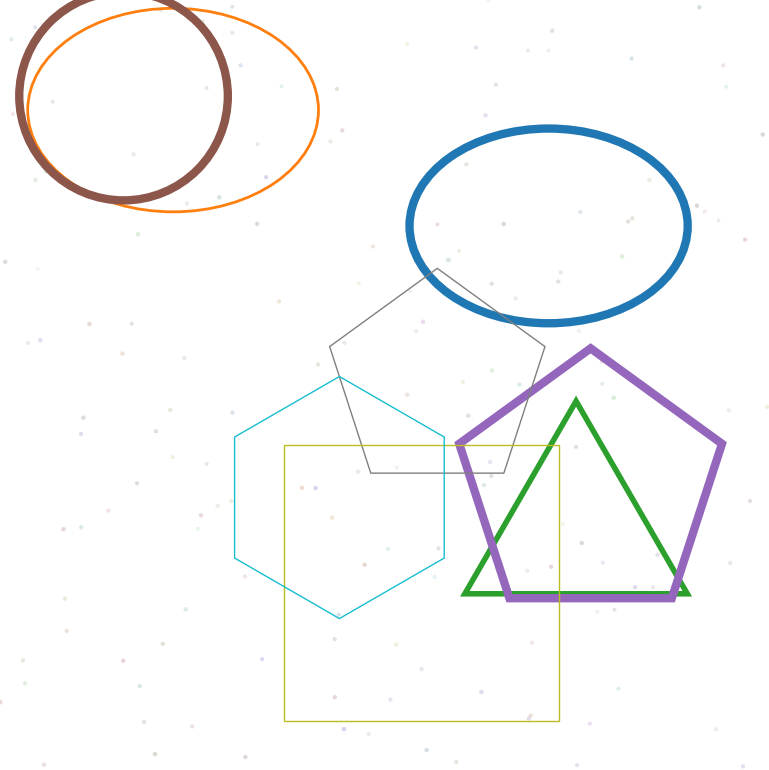[{"shape": "oval", "thickness": 3, "radius": 0.9, "center": [0.712, 0.707]}, {"shape": "oval", "thickness": 1, "radius": 0.94, "center": [0.225, 0.857]}, {"shape": "triangle", "thickness": 2, "radius": 0.83, "center": [0.748, 0.312]}, {"shape": "pentagon", "thickness": 3, "radius": 0.9, "center": [0.767, 0.368]}, {"shape": "circle", "thickness": 3, "radius": 0.68, "center": [0.16, 0.875]}, {"shape": "pentagon", "thickness": 0.5, "radius": 0.74, "center": [0.568, 0.504]}, {"shape": "square", "thickness": 0.5, "radius": 0.89, "center": [0.548, 0.243]}, {"shape": "hexagon", "thickness": 0.5, "radius": 0.79, "center": [0.441, 0.354]}]